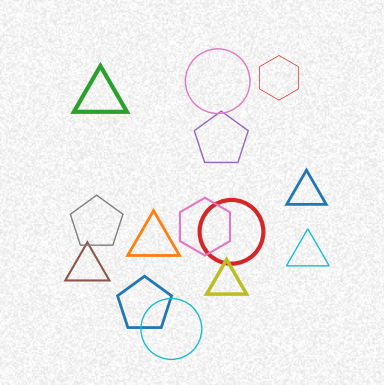[{"shape": "triangle", "thickness": 2, "radius": 0.3, "center": [0.796, 0.499]}, {"shape": "pentagon", "thickness": 2, "radius": 0.37, "center": [0.375, 0.209]}, {"shape": "triangle", "thickness": 2, "radius": 0.39, "center": [0.399, 0.375]}, {"shape": "triangle", "thickness": 3, "radius": 0.4, "center": [0.261, 0.749]}, {"shape": "circle", "thickness": 3, "radius": 0.41, "center": [0.601, 0.398]}, {"shape": "hexagon", "thickness": 0.5, "radius": 0.29, "center": [0.725, 0.798]}, {"shape": "pentagon", "thickness": 1, "radius": 0.37, "center": [0.575, 0.638]}, {"shape": "triangle", "thickness": 1.5, "radius": 0.33, "center": [0.227, 0.305]}, {"shape": "hexagon", "thickness": 1.5, "radius": 0.38, "center": [0.532, 0.411]}, {"shape": "circle", "thickness": 1, "radius": 0.42, "center": [0.565, 0.789]}, {"shape": "pentagon", "thickness": 1, "radius": 0.36, "center": [0.251, 0.421]}, {"shape": "triangle", "thickness": 2.5, "radius": 0.3, "center": [0.589, 0.266]}, {"shape": "circle", "thickness": 1, "radius": 0.4, "center": [0.445, 0.146]}, {"shape": "triangle", "thickness": 1, "radius": 0.32, "center": [0.8, 0.342]}]